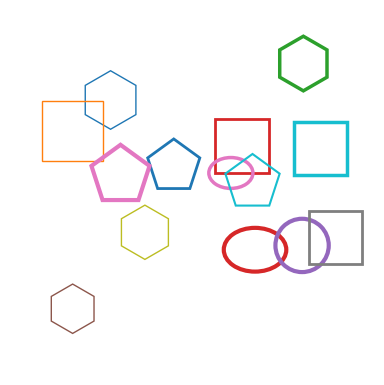[{"shape": "pentagon", "thickness": 2, "radius": 0.36, "center": [0.451, 0.568]}, {"shape": "hexagon", "thickness": 1, "radius": 0.38, "center": [0.287, 0.74]}, {"shape": "square", "thickness": 1, "radius": 0.39, "center": [0.188, 0.659]}, {"shape": "hexagon", "thickness": 2.5, "radius": 0.35, "center": [0.788, 0.835]}, {"shape": "square", "thickness": 2, "radius": 0.35, "center": [0.628, 0.621]}, {"shape": "oval", "thickness": 3, "radius": 0.41, "center": [0.662, 0.351]}, {"shape": "circle", "thickness": 3, "radius": 0.35, "center": [0.785, 0.363]}, {"shape": "hexagon", "thickness": 1, "radius": 0.32, "center": [0.189, 0.198]}, {"shape": "oval", "thickness": 2.5, "radius": 0.29, "center": [0.6, 0.551]}, {"shape": "pentagon", "thickness": 3, "radius": 0.4, "center": [0.313, 0.545]}, {"shape": "square", "thickness": 2, "radius": 0.35, "center": [0.872, 0.383]}, {"shape": "hexagon", "thickness": 1, "radius": 0.35, "center": [0.376, 0.397]}, {"shape": "square", "thickness": 2.5, "radius": 0.34, "center": [0.832, 0.615]}, {"shape": "pentagon", "thickness": 1.5, "radius": 0.37, "center": [0.656, 0.526]}]